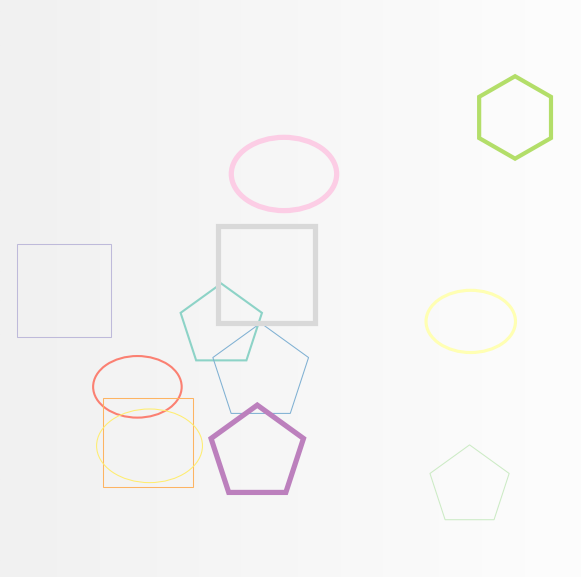[{"shape": "pentagon", "thickness": 1, "radius": 0.37, "center": [0.381, 0.435]}, {"shape": "oval", "thickness": 1.5, "radius": 0.38, "center": [0.81, 0.443]}, {"shape": "square", "thickness": 0.5, "radius": 0.4, "center": [0.11, 0.496]}, {"shape": "oval", "thickness": 1, "radius": 0.38, "center": [0.236, 0.329]}, {"shape": "pentagon", "thickness": 0.5, "radius": 0.43, "center": [0.449, 0.353]}, {"shape": "square", "thickness": 0.5, "radius": 0.39, "center": [0.254, 0.233]}, {"shape": "hexagon", "thickness": 2, "radius": 0.36, "center": [0.886, 0.796]}, {"shape": "oval", "thickness": 2.5, "radius": 0.45, "center": [0.489, 0.698]}, {"shape": "square", "thickness": 2.5, "radius": 0.42, "center": [0.458, 0.523]}, {"shape": "pentagon", "thickness": 2.5, "radius": 0.42, "center": [0.443, 0.214]}, {"shape": "pentagon", "thickness": 0.5, "radius": 0.36, "center": [0.808, 0.157]}, {"shape": "oval", "thickness": 0.5, "radius": 0.46, "center": [0.257, 0.227]}]